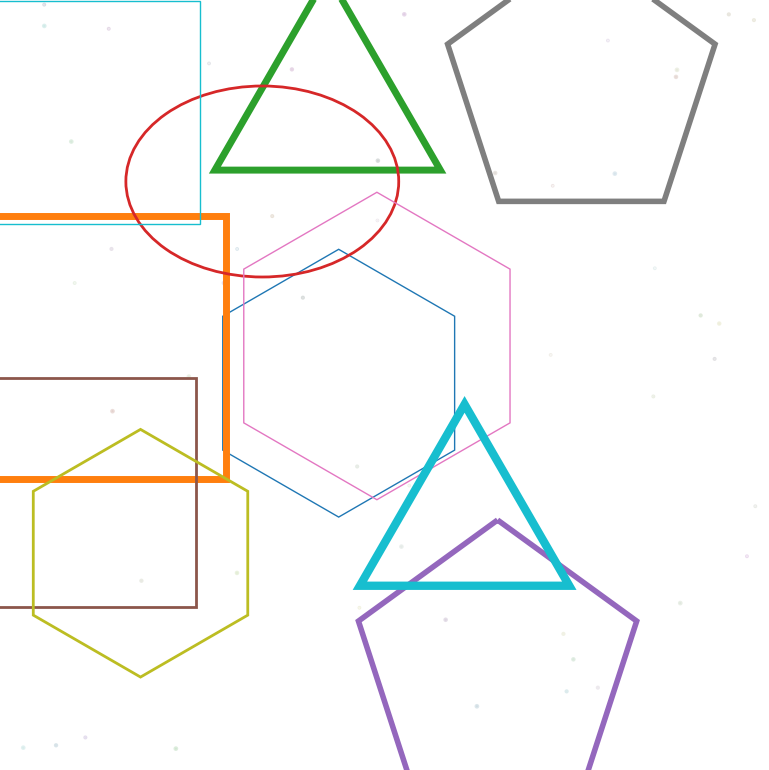[{"shape": "hexagon", "thickness": 0.5, "radius": 0.87, "center": [0.44, 0.502]}, {"shape": "square", "thickness": 2.5, "radius": 0.85, "center": [0.123, 0.549]}, {"shape": "triangle", "thickness": 2.5, "radius": 0.85, "center": [0.425, 0.864]}, {"shape": "oval", "thickness": 1, "radius": 0.89, "center": [0.341, 0.764]}, {"shape": "pentagon", "thickness": 2, "radius": 0.95, "center": [0.646, 0.135]}, {"shape": "square", "thickness": 1, "radius": 0.74, "center": [0.106, 0.36]}, {"shape": "hexagon", "thickness": 0.5, "radius": 1.0, "center": [0.489, 0.551]}, {"shape": "pentagon", "thickness": 2, "radius": 0.91, "center": [0.755, 0.886]}, {"shape": "hexagon", "thickness": 1, "radius": 0.8, "center": [0.182, 0.282]}, {"shape": "square", "thickness": 0.5, "radius": 0.72, "center": [0.115, 0.854]}, {"shape": "triangle", "thickness": 3, "radius": 0.79, "center": [0.603, 0.318]}]